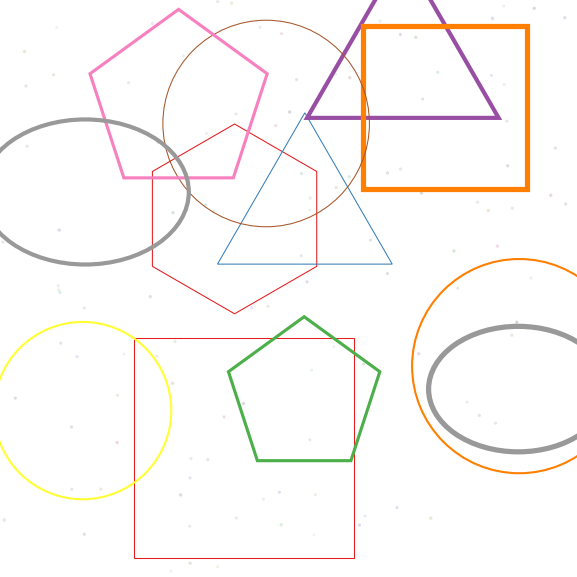[{"shape": "square", "thickness": 0.5, "radius": 0.95, "center": [0.423, 0.223]}, {"shape": "hexagon", "thickness": 0.5, "radius": 0.82, "center": [0.406, 0.62]}, {"shape": "triangle", "thickness": 0.5, "radius": 0.87, "center": [0.528, 0.629]}, {"shape": "pentagon", "thickness": 1.5, "radius": 0.69, "center": [0.527, 0.313]}, {"shape": "triangle", "thickness": 2, "radius": 0.96, "center": [0.698, 0.891]}, {"shape": "circle", "thickness": 1, "radius": 0.93, "center": [0.899, 0.365]}, {"shape": "square", "thickness": 2.5, "radius": 0.71, "center": [0.77, 0.813]}, {"shape": "circle", "thickness": 1, "radius": 0.77, "center": [0.143, 0.288]}, {"shape": "circle", "thickness": 0.5, "radius": 0.89, "center": [0.461, 0.785]}, {"shape": "pentagon", "thickness": 1.5, "radius": 0.81, "center": [0.309, 0.822]}, {"shape": "oval", "thickness": 2, "radius": 0.9, "center": [0.148, 0.667]}, {"shape": "oval", "thickness": 2.5, "radius": 0.78, "center": [0.897, 0.325]}]